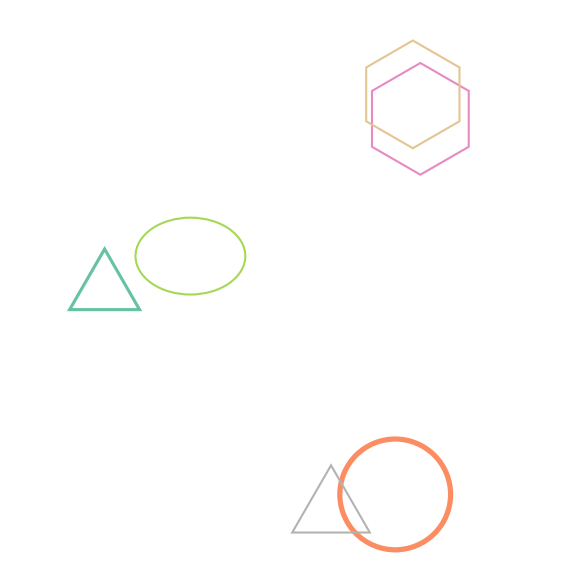[{"shape": "triangle", "thickness": 1.5, "radius": 0.35, "center": [0.181, 0.498]}, {"shape": "circle", "thickness": 2.5, "radius": 0.48, "center": [0.684, 0.143]}, {"shape": "hexagon", "thickness": 1, "radius": 0.48, "center": [0.728, 0.793]}, {"shape": "oval", "thickness": 1, "radius": 0.48, "center": [0.33, 0.556]}, {"shape": "hexagon", "thickness": 1, "radius": 0.47, "center": [0.715, 0.836]}, {"shape": "triangle", "thickness": 1, "radius": 0.39, "center": [0.573, 0.116]}]